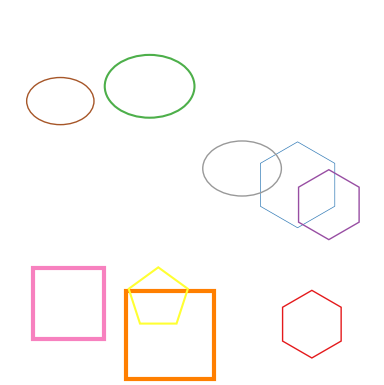[{"shape": "hexagon", "thickness": 1, "radius": 0.44, "center": [0.81, 0.158]}, {"shape": "hexagon", "thickness": 0.5, "radius": 0.56, "center": [0.773, 0.52]}, {"shape": "oval", "thickness": 1.5, "radius": 0.58, "center": [0.389, 0.776]}, {"shape": "hexagon", "thickness": 1, "radius": 0.45, "center": [0.854, 0.468]}, {"shape": "square", "thickness": 3, "radius": 0.57, "center": [0.442, 0.131]}, {"shape": "pentagon", "thickness": 1.5, "radius": 0.4, "center": [0.411, 0.225]}, {"shape": "oval", "thickness": 1, "radius": 0.44, "center": [0.157, 0.737]}, {"shape": "square", "thickness": 3, "radius": 0.46, "center": [0.177, 0.211]}, {"shape": "oval", "thickness": 1, "radius": 0.51, "center": [0.629, 0.562]}]